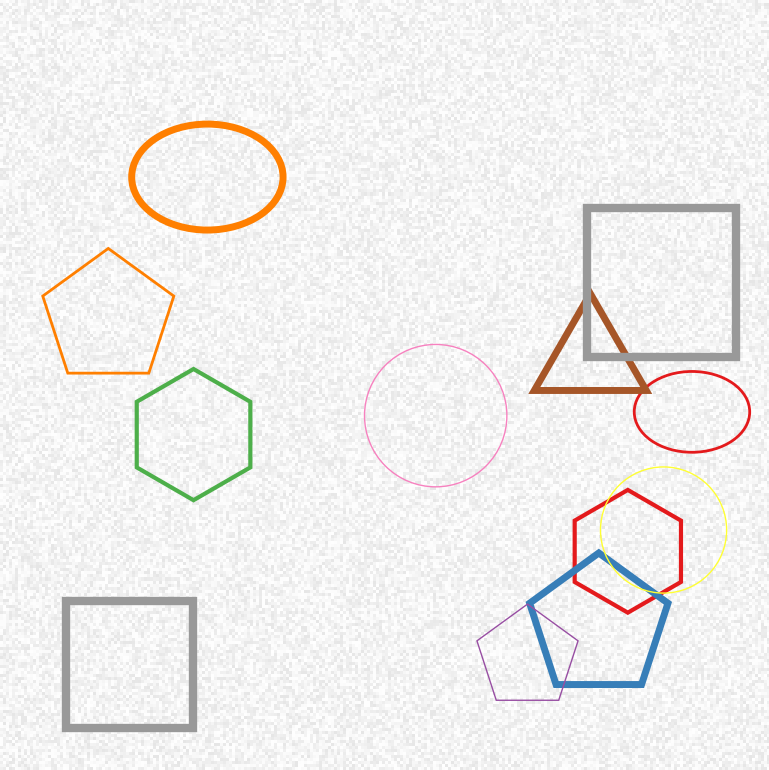[{"shape": "hexagon", "thickness": 1.5, "radius": 0.4, "center": [0.815, 0.284]}, {"shape": "oval", "thickness": 1, "radius": 0.37, "center": [0.899, 0.465]}, {"shape": "pentagon", "thickness": 2.5, "radius": 0.47, "center": [0.778, 0.187]}, {"shape": "hexagon", "thickness": 1.5, "radius": 0.43, "center": [0.251, 0.436]}, {"shape": "pentagon", "thickness": 0.5, "radius": 0.35, "center": [0.685, 0.146]}, {"shape": "oval", "thickness": 2.5, "radius": 0.49, "center": [0.269, 0.77]}, {"shape": "pentagon", "thickness": 1, "radius": 0.45, "center": [0.141, 0.588]}, {"shape": "circle", "thickness": 0.5, "radius": 0.41, "center": [0.862, 0.312]}, {"shape": "triangle", "thickness": 2.5, "radius": 0.42, "center": [0.767, 0.535]}, {"shape": "circle", "thickness": 0.5, "radius": 0.46, "center": [0.566, 0.46]}, {"shape": "square", "thickness": 3, "radius": 0.41, "center": [0.168, 0.137]}, {"shape": "square", "thickness": 3, "radius": 0.48, "center": [0.859, 0.633]}]